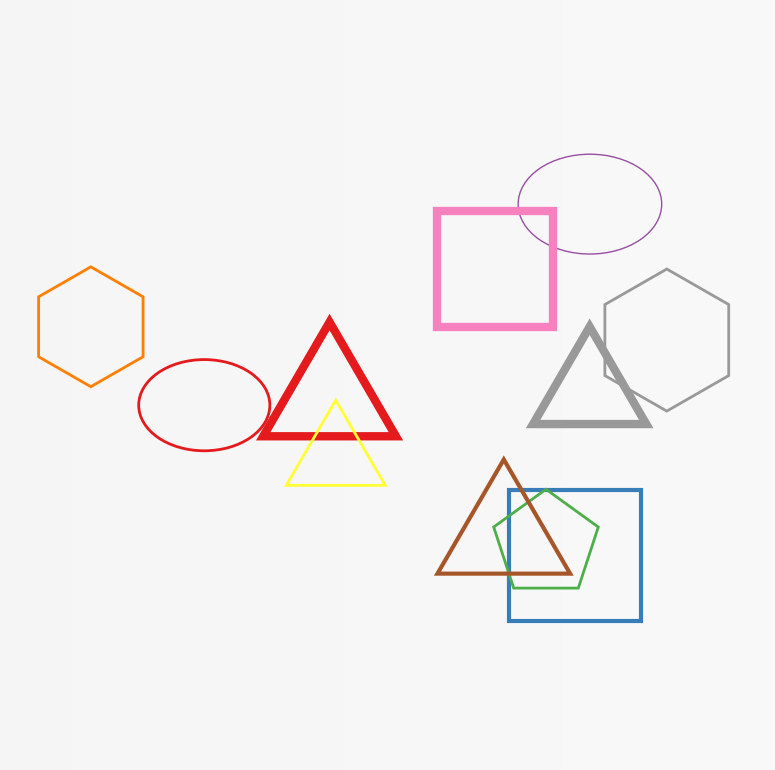[{"shape": "oval", "thickness": 1, "radius": 0.42, "center": [0.264, 0.474]}, {"shape": "triangle", "thickness": 3, "radius": 0.49, "center": [0.425, 0.483]}, {"shape": "square", "thickness": 1.5, "radius": 0.43, "center": [0.742, 0.278]}, {"shape": "pentagon", "thickness": 1, "radius": 0.35, "center": [0.705, 0.294]}, {"shape": "oval", "thickness": 0.5, "radius": 0.46, "center": [0.761, 0.735]}, {"shape": "hexagon", "thickness": 1, "radius": 0.39, "center": [0.117, 0.576]}, {"shape": "triangle", "thickness": 1, "radius": 0.37, "center": [0.433, 0.407]}, {"shape": "triangle", "thickness": 1.5, "radius": 0.49, "center": [0.65, 0.304]}, {"shape": "square", "thickness": 3, "radius": 0.38, "center": [0.638, 0.651]}, {"shape": "hexagon", "thickness": 1, "radius": 0.46, "center": [0.86, 0.558]}, {"shape": "triangle", "thickness": 3, "radius": 0.42, "center": [0.761, 0.491]}]